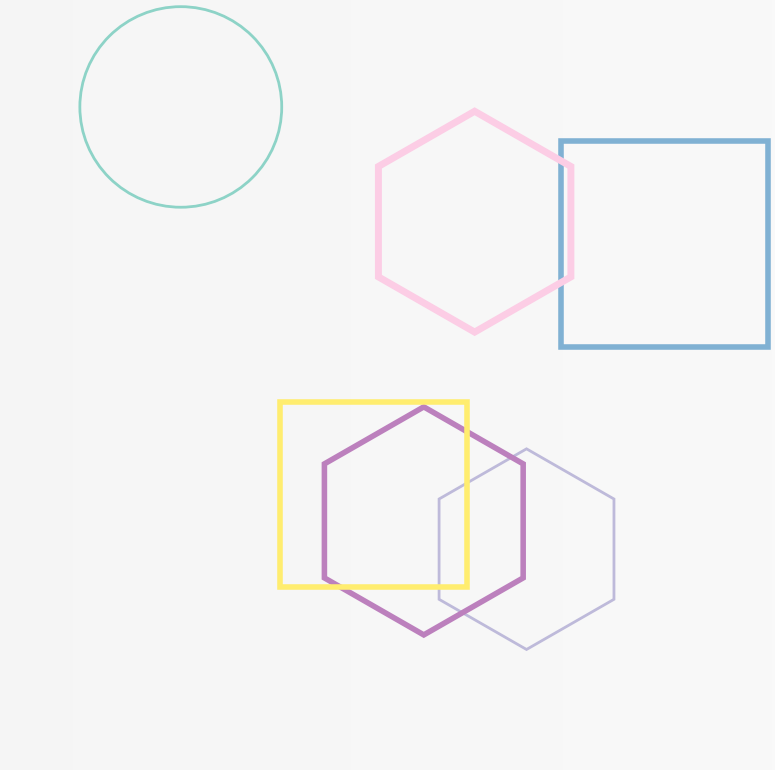[{"shape": "circle", "thickness": 1, "radius": 0.65, "center": [0.233, 0.861]}, {"shape": "hexagon", "thickness": 1, "radius": 0.65, "center": [0.679, 0.287]}, {"shape": "square", "thickness": 2, "radius": 0.67, "center": [0.858, 0.683]}, {"shape": "hexagon", "thickness": 2.5, "radius": 0.72, "center": [0.612, 0.712]}, {"shape": "hexagon", "thickness": 2, "radius": 0.74, "center": [0.547, 0.324]}, {"shape": "square", "thickness": 2, "radius": 0.6, "center": [0.482, 0.358]}]